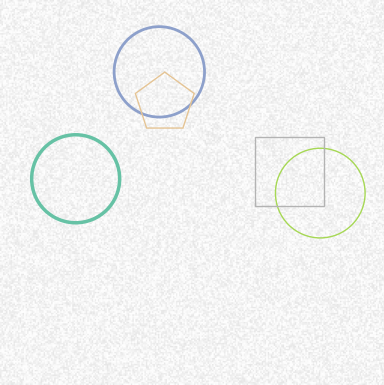[{"shape": "circle", "thickness": 2.5, "radius": 0.57, "center": [0.197, 0.536]}, {"shape": "circle", "thickness": 2, "radius": 0.59, "center": [0.414, 0.813]}, {"shape": "circle", "thickness": 1, "radius": 0.58, "center": [0.832, 0.498]}, {"shape": "pentagon", "thickness": 1, "radius": 0.4, "center": [0.428, 0.732]}, {"shape": "square", "thickness": 1, "radius": 0.45, "center": [0.753, 0.553]}]